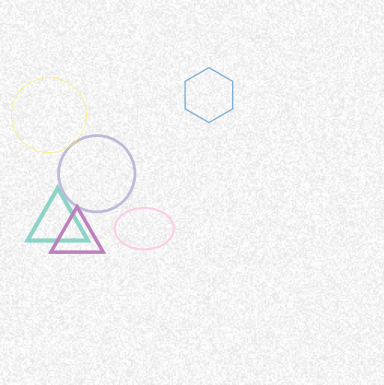[{"shape": "triangle", "thickness": 3, "radius": 0.45, "center": [0.15, 0.421]}, {"shape": "circle", "thickness": 2, "radius": 0.5, "center": [0.251, 0.549]}, {"shape": "hexagon", "thickness": 1, "radius": 0.36, "center": [0.543, 0.753]}, {"shape": "oval", "thickness": 1.5, "radius": 0.38, "center": [0.375, 0.406]}, {"shape": "triangle", "thickness": 2.5, "radius": 0.39, "center": [0.2, 0.384]}, {"shape": "circle", "thickness": 0.5, "radius": 0.49, "center": [0.127, 0.701]}]